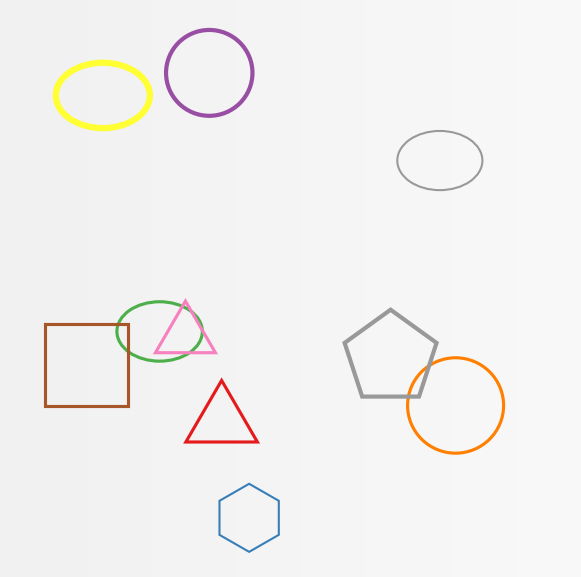[{"shape": "triangle", "thickness": 1.5, "radius": 0.36, "center": [0.381, 0.269]}, {"shape": "hexagon", "thickness": 1, "radius": 0.29, "center": [0.429, 0.102]}, {"shape": "oval", "thickness": 1.5, "radius": 0.37, "center": [0.275, 0.425]}, {"shape": "circle", "thickness": 2, "radius": 0.37, "center": [0.36, 0.873]}, {"shape": "circle", "thickness": 1.5, "radius": 0.41, "center": [0.784, 0.297]}, {"shape": "oval", "thickness": 3, "radius": 0.4, "center": [0.177, 0.834]}, {"shape": "square", "thickness": 1.5, "radius": 0.36, "center": [0.149, 0.367]}, {"shape": "triangle", "thickness": 1.5, "radius": 0.3, "center": [0.319, 0.418]}, {"shape": "oval", "thickness": 1, "radius": 0.37, "center": [0.757, 0.721]}, {"shape": "pentagon", "thickness": 2, "radius": 0.42, "center": [0.672, 0.38]}]